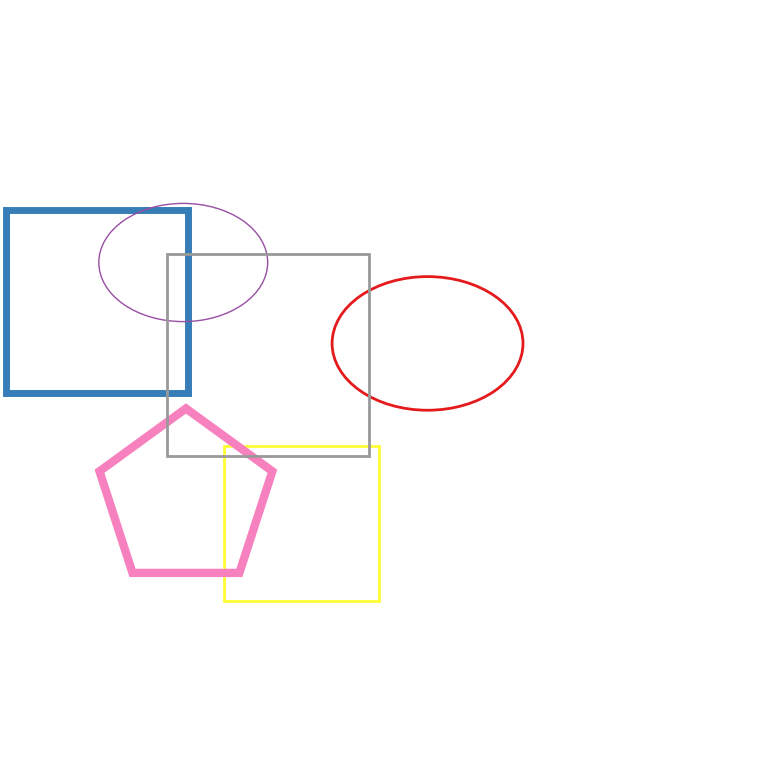[{"shape": "oval", "thickness": 1, "radius": 0.62, "center": [0.555, 0.554]}, {"shape": "square", "thickness": 2.5, "radius": 0.59, "center": [0.126, 0.608]}, {"shape": "oval", "thickness": 0.5, "radius": 0.55, "center": [0.238, 0.659]}, {"shape": "square", "thickness": 1, "radius": 0.5, "center": [0.392, 0.32]}, {"shape": "pentagon", "thickness": 3, "radius": 0.59, "center": [0.241, 0.351]}, {"shape": "square", "thickness": 1, "radius": 0.66, "center": [0.348, 0.539]}]